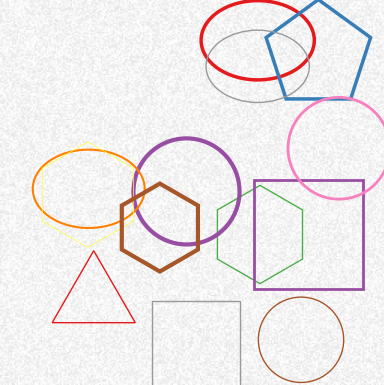[{"shape": "oval", "thickness": 2.5, "radius": 0.74, "center": [0.669, 0.895]}, {"shape": "triangle", "thickness": 1, "radius": 0.62, "center": [0.243, 0.224]}, {"shape": "pentagon", "thickness": 2.5, "radius": 0.71, "center": [0.827, 0.858]}, {"shape": "hexagon", "thickness": 1, "radius": 0.64, "center": [0.675, 0.391]}, {"shape": "square", "thickness": 2, "radius": 0.71, "center": [0.801, 0.391]}, {"shape": "circle", "thickness": 3, "radius": 0.69, "center": [0.484, 0.503]}, {"shape": "oval", "thickness": 1.5, "radius": 0.73, "center": [0.23, 0.51]}, {"shape": "hexagon", "thickness": 0.5, "radius": 0.69, "center": [0.228, 0.494]}, {"shape": "circle", "thickness": 1, "radius": 0.55, "center": [0.782, 0.117]}, {"shape": "hexagon", "thickness": 3, "radius": 0.57, "center": [0.415, 0.409]}, {"shape": "circle", "thickness": 2, "radius": 0.66, "center": [0.88, 0.615]}, {"shape": "oval", "thickness": 1, "radius": 0.67, "center": [0.669, 0.828]}, {"shape": "square", "thickness": 1, "radius": 0.57, "center": [0.509, 0.104]}]